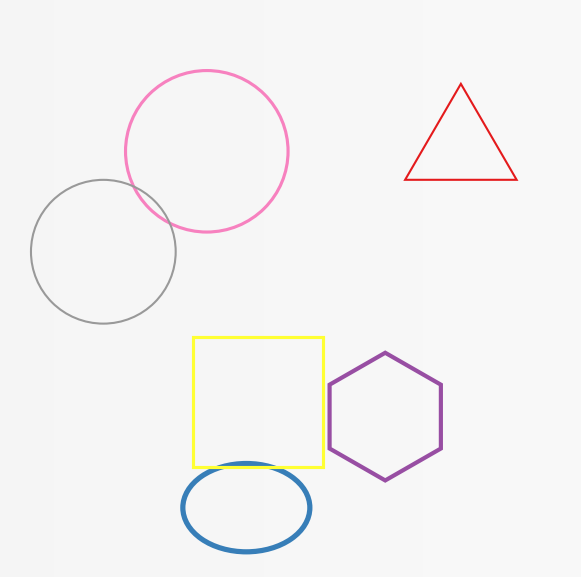[{"shape": "triangle", "thickness": 1, "radius": 0.55, "center": [0.793, 0.743]}, {"shape": "oval", "thickness": 2.5, "radius": 0.55, "center": [0.424, 0.12]}, {"shape": "hexagon", "thickness": 2, "radius": 0.55, "center": [0.663, 0.278]}, {"shape": "square", "thickness": 1.5, "radius": 0.56, "center": [0.444, 0.303]}, {"shape": "circle", "thickness": 1.5, "radius": 0.7, "center": [0.356, 0.737]}, {"shape": "circle", "thickness": 1, "radius": 0.62, "center": [0.178, 0.563]}]